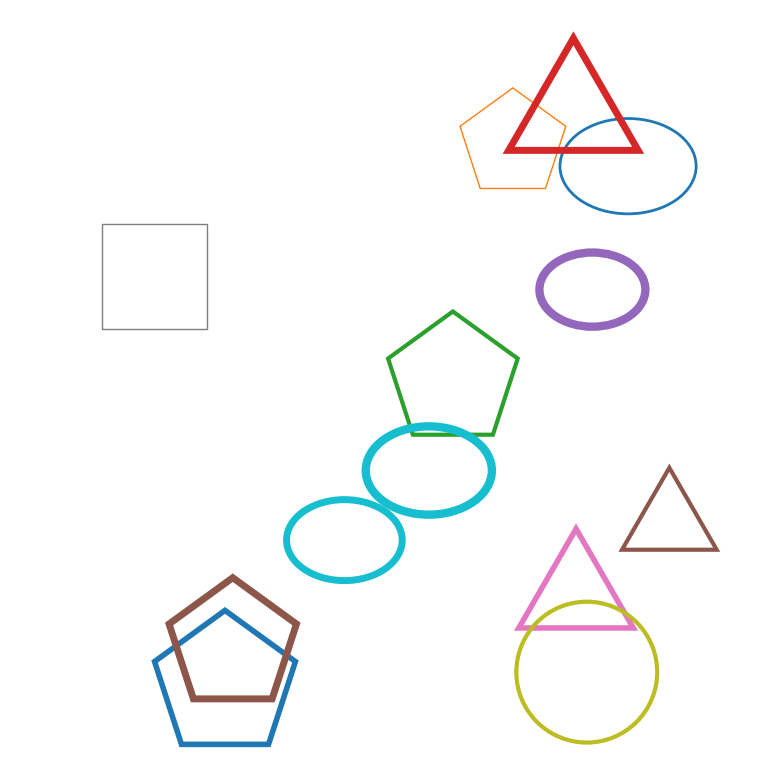[{"shape": "pentagon", "thickness": 2, "radius": 0.48, "center": [0.292, 0.111]}, {"shape": "oval", "thickness": 1, "radius": 0.44, "center": [0.816, 0.784]}, {"shape": "pentagon", "thickness": 0.5, "radius": 0.36, "center": [0.666, 0.814]}, {"shape": "pentagon", "thickness": 1.5, "radius": 0.44, "center": [0.588, 0.507]}, {"shape": "triangle", "thickness": 2.5, "radius": 0.49, "center": [0.745, 0.853]}, {"shape": "oval", "thickness": 3, "radius": 0.34, "center": [0.769, 0.624]}, {"shape": "pentagon", "thickness": 2.5, "radius": 0.43, "center": [0.302, 0.163]}, {"shape": "triangle", "thickness": 1.5, "radius": 0.35, "center": [0.869, 0.322]}, {"shape": "triangle", "thickness": 2, "radius": 0.43, "center": [0.748, 0.227]}, {"shape": "square", "thickness": 0.5, "radius": 0.34, "center": [0.201, 0.641]}, {"shape": "circle", "thickness": 1.5, "radius": 0.46, "center": [0.762, 0.127]}, {"shape": "oval", "thickness": 3, "radius": 0.41, "center": [0.557, 0.389]}, {"shape": "oval", "thickness": 2.5, "radius": 0.38, "center": [0.447, 0.299]}]